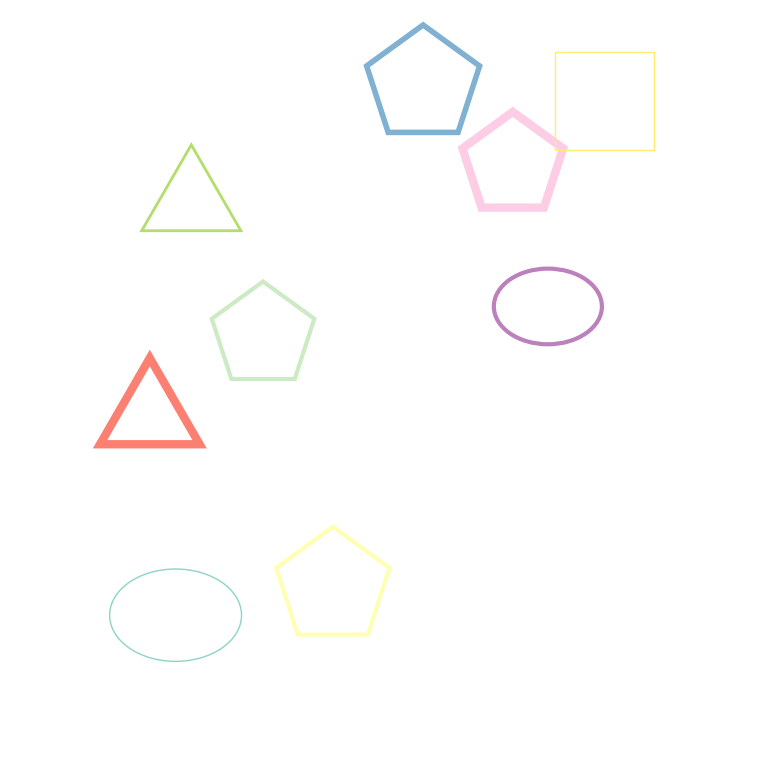[{"shape": "oval", "thickness": 0.5, "radius": 0.43, "center": [0.228, 0.201]}, {"shape": "pentagon", "thickness": 1.5, "radius": 0.39, "center": [0.432, 0.238]}, {"shape": "triangle", "thickness": 3, "radius": 0.37, "center": [0.195, 0.46]}, {"shape": "pentagon", "thickness": 2, "radius": 0.39, "center": [0.549, 0.89]}, {"shape": "triangle", "thickness": 1, "radius": 0.37, "center": [0.248, 0.738]}, {"shape": "pentagon", "thickness": 3, "radius": 0.34, "center": [0.666, 0.786]}, {"shape": "oval", "thickness": 1.5, "radius": 0.35, "center": [0.712, 0.602]}, {"shape": "pentagon", "thickness": 1.5, "radius": 0.35, "center": [0.342, 0.564]}, {"shape": "square", "thickness": 0.5, "radius": 0.32, "center": [0.785, 0.869]}]